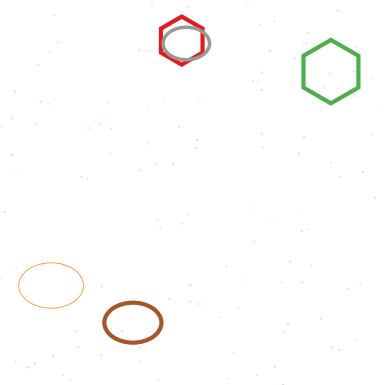[{"shape": "hexagon", "thickness": 3, "radius": 0.31, "center": [0.472, 0.895]}, {"shape": "hexagon", "thickness": 3, "radius": 0.41, "center": [0.86, 0.814]}, {"shape": "oval", "thickness": 0.5, "radius": 0.42, "center": [0.133, 0.258]}, {"shape": "oval", "thickness": 3, "radius": 0.37, "center": [0.345, 0.162]}, {"shape": "oval", "thickness": 2.5, "radius": 0.3, "center": [0.484, 0.887]}]